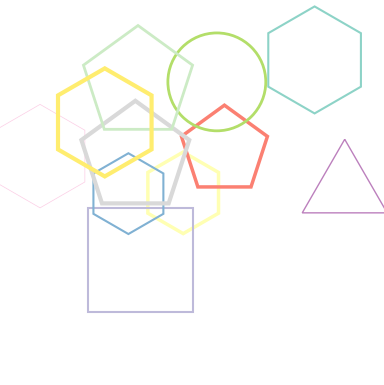[{"shape": "hexagon", "thickness": 1.5, "radius": 0.69, "center": [0.817, 0.844]}, {"shape": "hexagon", "thickness": 2.5, "radius": 0.53, "center": [0.476, 0.499]}, {"shape": "square", "thickness": 1.5, "radius": 0.68, "center": [0.364, 0.324]}, {"shape": "pentagon", "thickness": 2.5, "radius": 0.59, "center": [0.583, 0.609]}, {"shape": "hexagon", "thickness": 1.5, "radius": 0.52, "center": [0.334, 0.497]}, {"shape": "circle", "thickness": 2, "radius": 0.64, "center": [0.563, 0.787]}, {"shape": "hexagon", "thickness": 0.5, "radius": 0.67, "center": [0.104, 0.595]}, {"shape": "pentagon", "thickness": 3, "radius": 0.74, "center": [0.352, 0.591]}, {"shape": "triangle", "thickness": 1, "radius": 0.64, "center": [0.895, 0.511]}, {"shape": "pentagon", "thickness": 2, "radius": 0.75, "center": [0.358, 0.785]}, {"shape": "hexagon", "thickness": 3, "radius": 0.7, "center": [0.272, 0.682]}]